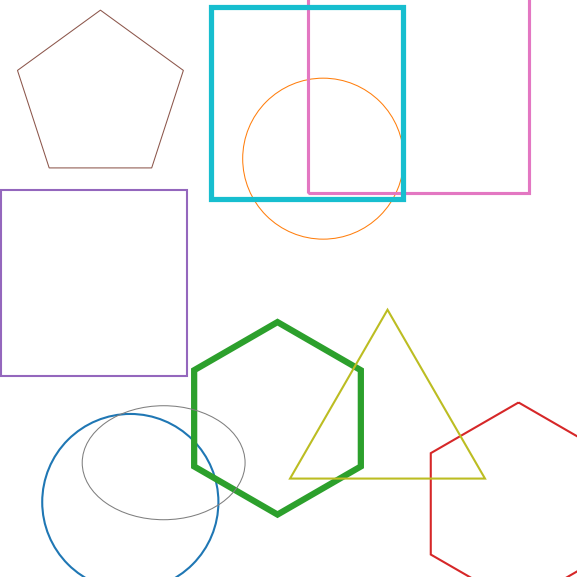[{"shape": "circle", "thickness": 1, "radius": 0.76, "center": [0.226, 0.13]}, {"shape": "circle", "thickness": 0.5, "radius": 0.7, "center": [0.56, 0.724]}, {"shape": "hexagon", "thickness": 3, "radius": 0.83, "center": [0.481, 0.275]}, {"shape": "hexagon", "thickness": 1, "radius": 0.88, "center": [0.898, 0.127]}, {"shape": "square", "thickness": 1, "radius": 0.81, "center": [0.163, 0.509]}, {"shape": "pentagon", "thickness": 0.5, "radius": 0.76, "center": [0.174, 0.831]}, {"shape": "square", "thickness": 1.5, "radius": 0.96, "center": [0.724, 0.856]}, {"shape": "oval", "thickness": 0.5, "radius": 0.71, "center": [0.283, 0.198]}, {"shape": "triangle", "thickness": 1, "radius": 0.97, "center": [0.671, 0.268]}, {"shape": "square", "thickness": 2.5, "radius": 0.83, "center": [0.532, 0.821]}]